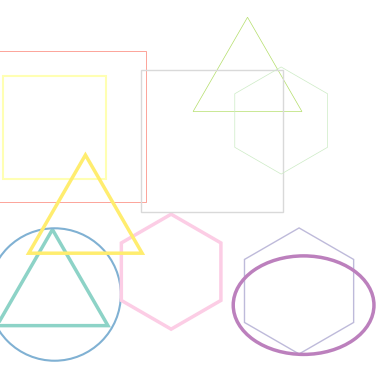[{"shape": "triangle", "thickness": 2.5, "radius": 0.83, "center": [0.136, 0.237]}, {"shape": "square", "thickness": 1.5, "radius": 0.67, "center": [0.14, 0.669]}, {"shape": "hexagon", "thickness": 1, "radius": 0.82, "center": [0.777, 0.244]}, {"shape": "square", "thickness": 0.5, "radius": 0.98, "center": [0.184, 0.671]}, {"shape": "circle", "thickness": 1.5, "radius": 0.86, "center": [0.142, 0.235]}, {"shape": "triangle", "thickness": 0.5, "radius": 0.82, "center": [0.643, 0.792]}, {"shape": "hexagon", "thickness": 2.5, "radius": 0.75, "center": [0.444, 0.294]}, {"shape": "square", "thickness": 1, "radius": 0.92, "center": [0.551, 0.634]}, {"shape": "oval", "thickness": 2.5, "radius": 0.91, "center": [0.789, 0.207]}, {"shape": "hexagon", "thickness": 0.5, "radius": 0.7, "center": [0.73, 0.687]}, {"shape": "triangle", "thickness": 2.5, "radius": 0.85, "center": [0.222, 0.427]}]